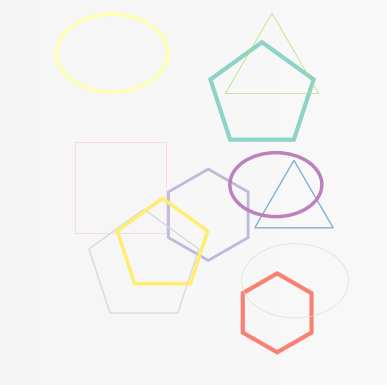[{"shape": "pentagon", "thickness": 3, "radius": 0.7, "center": [0.676, 0.75]}, {"shape": "oval", "thickness": 2.5, "radius": 0.72, "center": [0.289, 0.862]}, {"shape": "hexagon", "thickness": 2, "radius": 0.59, "center": [0.538, 0.442]}, {"shape": "hexagon", "thickness": 3, "radius": 0.51, "center": [0.715, 0.187]}, {"shape": "triangle", "thickness": 1, "radius": 0.58, "center": [0.759, 0.467]}, {"shape": "triangle", "thickness": 0.5, "radius": 0.7, "center": [0.702, 0.827]}, {"shape": "square", "thickness": 0.5, "radius": 0.59, "center": [0.311, 0.513]}, {"shape": "pentagon", "thickness": 1, "radius": 0.74, "center": [0.371, 0.307]}, {"shape": "oval", "thickness": 2.5, "radius": 0.59, "center": [0.712, 0.52]}, {"shape": "oval", "thickness": 0.5, "radius": 0.69, "center": [0.762, 0.271]}, {"shape": "pentagon", "thickness": 2.5, "radius": 0.61, "center": [0.419, 0.362]}]